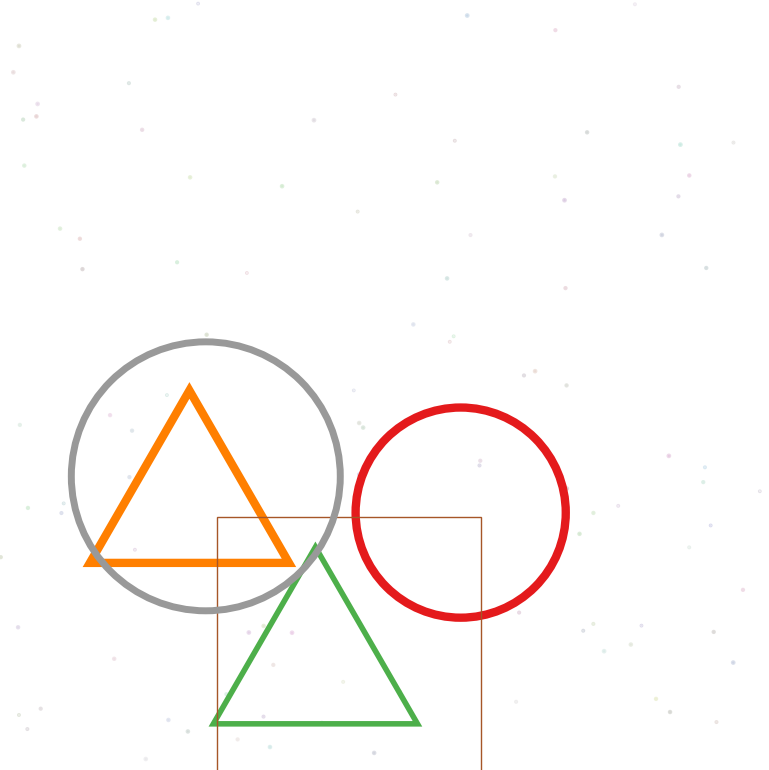[{"shape": "circle", "thickness": 3, "radius": 0.68, "center": [0.598, 0.334]}, {"shape": "triangle", "thickness": 2, "radius": 0.77, "center": [0.41, 0.136]}, {"shape": "triangle", "thickness": 3, "radius": 0.75, "center": [0.246, 0.344]}, {"shape": "square", "thickness": 0.5, "radius": 0.86, "center": [0.454, 0.157]}, {"shape": "circle", "thickness": 2.5, "radius": 0.87, "center": [0.267, 0.381]}]